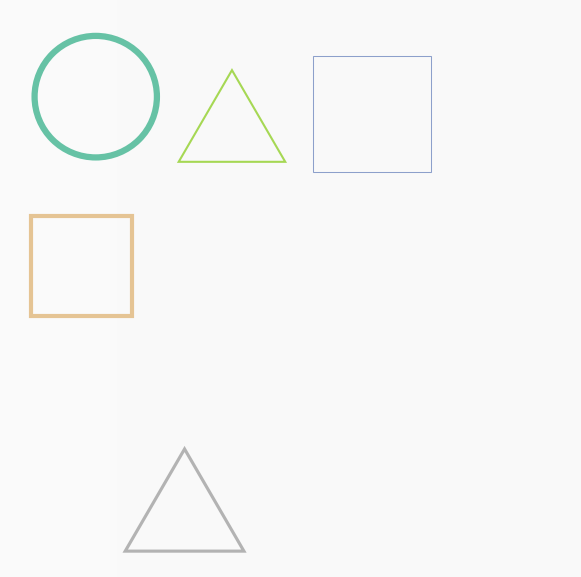[{"shape": "circle", "thickness": 3, "radius": 0.53, "center": [0.165, 0.832]}, {"shape": "square", "thickness": 0.5, "radius": 0.51, "center": [0.64, 0.802]}, {"shape": "triangle", "thickness": 1, "radius": 0.53, "center": [0.399, 0.772]}, {"shape": "square", "thickness": 2, "radius": 0.43, "center": [0.14, 0.538]}, {"shape": "triangle", "thickness": 1.5, "radius": 0.59, "center": [0.318, 0.104]}]